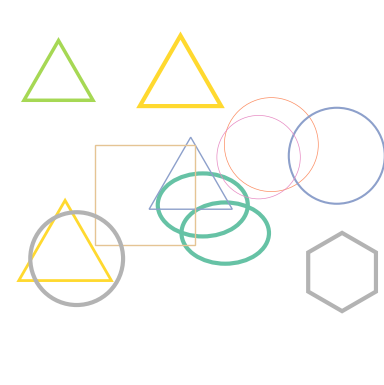[{"shape": "oval", "thickness": 3, "radius": 0.57, "center": [0.585, 0.395]}, {"shape": "oval", "thickness": 3, "radius": 0.58, "center": [0.527, 0.468]}, {"shape": "circle", "thickness": 0.5, "radius": 0.61, "center": [0.705, 0.624]}, {"shape": "circle", "thickness": 1.5, "radius": 0.62, "center": [0.875, 0.595]}, {"shape": "triangle", "thickness": 1, "radius": 0.62, "center": [0.495, 0.519]}, {"shape": "circle", "thickness": 0.5, "radius": 0.54, "center": [0.672, 0.592]}, {"shape": "triangle", "thickness": 2.5, "radius": 0.52, "center": [0.152, 0.791]}, {"shape": "triangle", "thickness": 2, "radius": 0.69, "center": [0.169, 0.341]}, {"shape": "triangle", "thickness": 3, "radius": 0.61, "center": [0.469, 0.785]}, {"shape": "square", "thickness": 1, "radius": 0.65, "center": [0.376, 0.494]}, {"shape": "circle", "thickness": 3, "radius": 0.6, "center": [0.199, 0.328]}, {"shape": "hexagon", "thickness": 3, "radius": 0.51, "center": [0.889, 0.293]}]